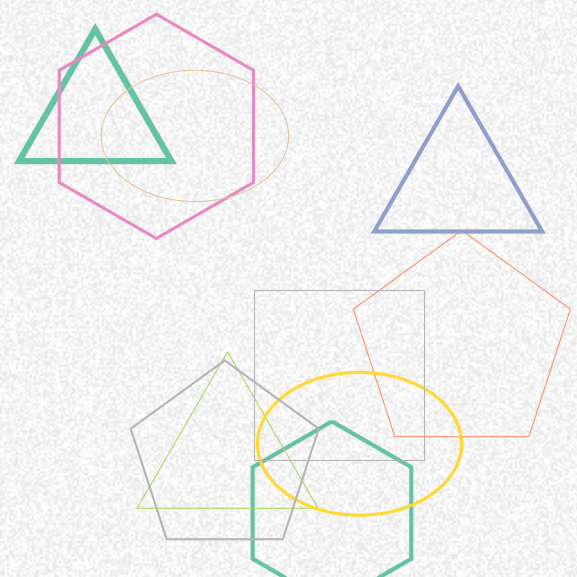[{"shape": "triangle", "thickness": 3, "radius": 0.76, "center": [0.165, 0.796]}, {"shape": "hexagon", "thickness": 2, "radius": 0.79, "center": [0.575, 0.111]}, {"shape": "pentagon", "thickness": 0.5, "radius": 0.99, "center": [0.8, 0.403]}, {"shape": "triangle", "thickness": 2, "radius": 0.84, "center": [0.793, 0.682]}, {"shape": "hexagon", "thickness": 1.5, "radius": 0.97, "center": [0.271, 0.78]}, {"shape": "triangle", "thickness": 0.5, "radius": 0.9, "center": [0.394, 0.209]}, {"shape": "oval", "thickness": 1.5, "radius": 0.88, "center": [0.623, 0.231]}, {"shape": "oval", "thickness": 0.5, "radius": 0.81, "center": [0.337, 0.764]}, {"shape": "square", "thickness": 0.5, "radius": 0.74, "center": [0.586, 0.349]}, {"shape": "pentagon", "thickness": 1, "radius": 0.86, "center": [0.389, 0.204]}]